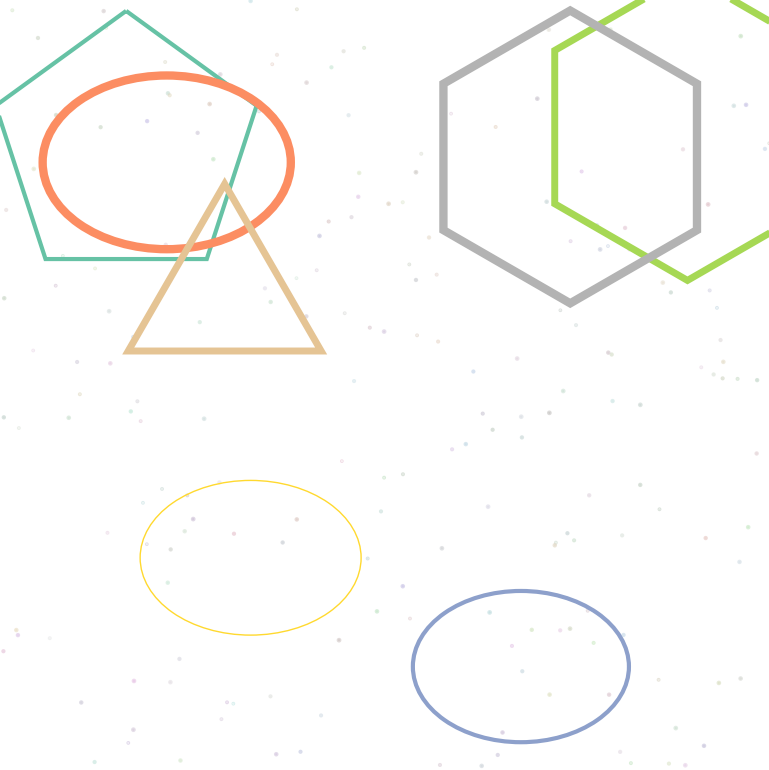[{"shape": "pentagon", "thickness": 1.5, "radius": 0.89, "center": [0.164, 0.808]}, {"shape": "oval", "thickness": 3, "radius": 0.81, "center": [0.217, 0.789]}, {"shape": "oval", "thickness": 1.5, "radius": 0.7, "center": [0.676, 0.134]}, {"shape": "hexagon", "thickness": 2.5, "radius": 1.0, "center": [0.893, 0.835]}, {"shape": "oval", "thickness": 0.5, "radius": 0.72, "center": [0.325, 0.276]}, {"shape": "triangle", "thickness": 2.5, "radius": 0.72, "center": [0.292, 0.616]}, {"shape": "hexagon", "thickness": 3, "radius": 0.95, "center": [0.741, 0.796]}]